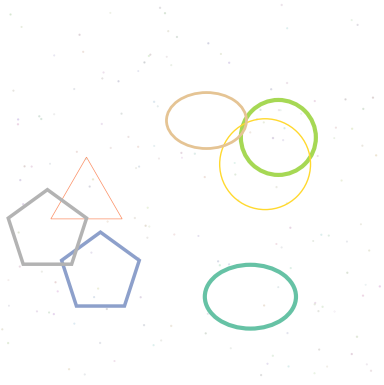[{"shape": "oval", "thickness": 3, "radius": 0.59, "center": [0.65, 0.229]}, {"shape": "triangle", "thickness": 0.5, "radius": 0.53, "center": [0.225, 0.485]}, {"shape": "pentagon", "thickness": 2.5, "radius": 0.53, "center": [0.261, 0.291]}, {"shape": "circle", "thickness": 3, "radius": 0.49, "center": [0.723, 0.643]}, {"shape": "circle", "thickness": 1, "radius": 0.59, "center": [0.689, 0.574]}, {"shape": "oval", "thickness": 2, "radius": 0.52, "center": [0.536, 0.687]}, {"shape": "pentagon", "thickness": 2.5, "radius": 0.54, "center": [0.123, 0.4]}]